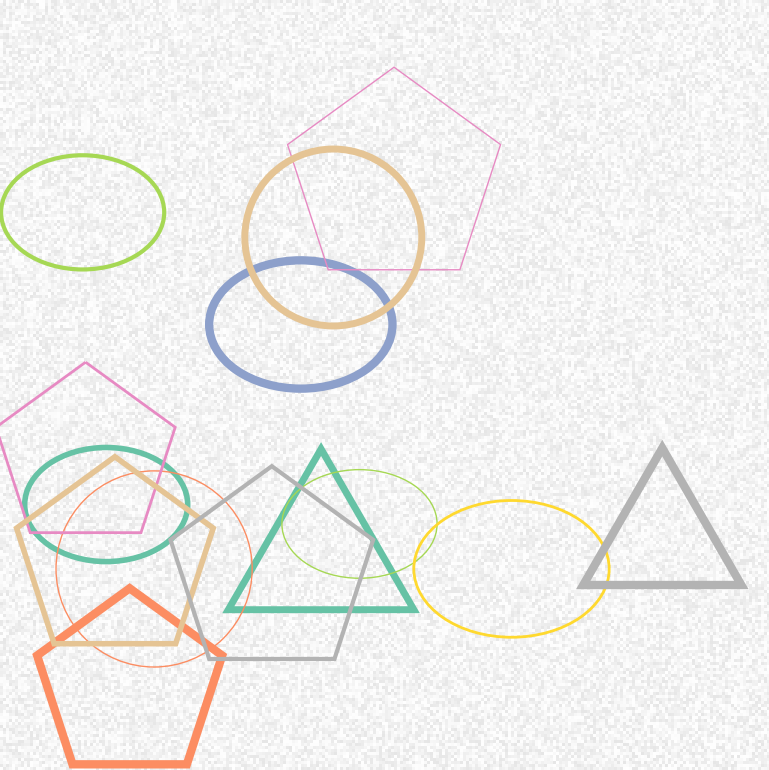[{"shape": "oval", "thickness": 2, "radius": 0.53, "center": [0.138, 0.345]}, {"shape": "triangle", "thickness": 2.5, "radius": 0.7, "center": [0.417, 0.278]}, {"shape": "pentagon", "thickness": 3, "radius": 0.63, "center": [0.168, 0.11]}, {"shape": "circle", "thickness": 0.5, "radius": 0.64, "center": [0.2, 0.261]}, {"shape": "oval", "thickness": 3, "radius": 0.6, "center": [0.391, 0.579]}, {"shape": "pentagon", "thickness": 1, "radius": 0.61, "center": [0.111, 0.407]}, {"shape": "pentagon", "thickness": 0.5, "radius": 0.73, "center": [0.512, 0.767]}, {"shape": "oval", "thickness": 1.5, "radius": 0.53, "center": [0.107, 0.724]}, {"shape": "oval", "thickness": 0.5, "radius": 0.5, "center": [0.467, 0.32]}, {"shape": "oval", "thickness": 1, "radius": 0.63, "center": [0.664, 0.261]}, {"shape": "circle", "thickness": 2.5, "radius": 0.57, "center": [0.433, 0.692]}, {"shape": "pentagon", "thickness": 2, "radius": 0.67, "center": [0.149, 0.273]}, {"shape": "pentagon", "thickness": 1.5, "radius": 0.69, "center": [0.353, 0.256]}, {"shape": "triangle", "thickness": 3, "radius": 0.59, "center": [0.86, 0.3]}]